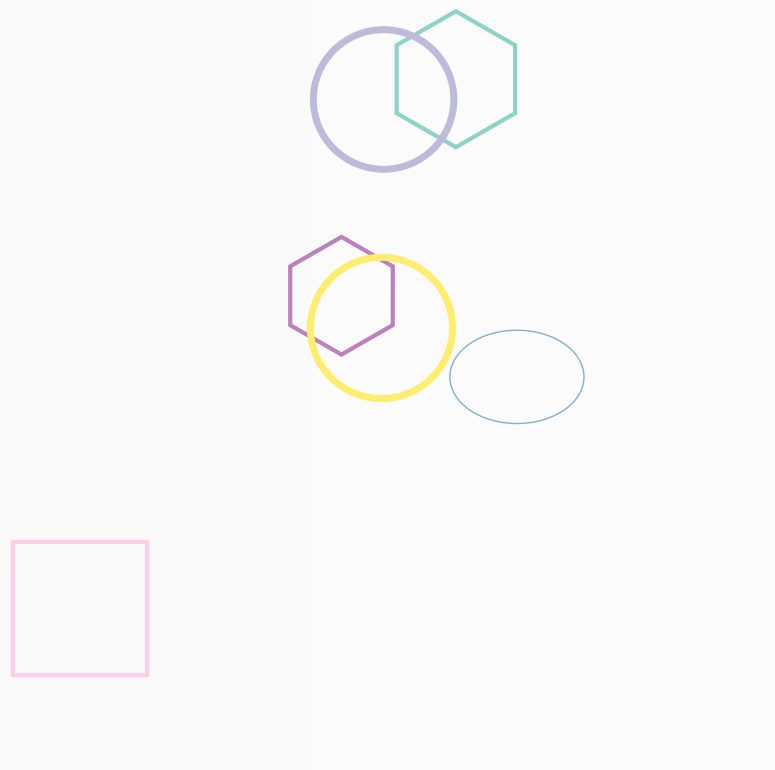[{"shape": "hexagon", "thickness": 1.5, "radius": 0.44, "center": [0.588, 0.897]}, {"shape": "circle", "thickness": 2.5, "radius": 0.45, "center": [0.495, 0.871]}, {"shape": "oval", "thickness": 0.5, "radius": 0.43, "center": [0.667, 0.511]}, {"shape": "square", "thickness": 1.5, "radius": 0.43, "center": [0.103, 0.21]}, {"shape": "hexagon", "thickness": 1.5, "radius": 0.38, "center": [0.441, 0.616]}, {"shape": "circle", "thickness": 2.5, "radius": 0.46, "center": [0.492, 0.574]}]